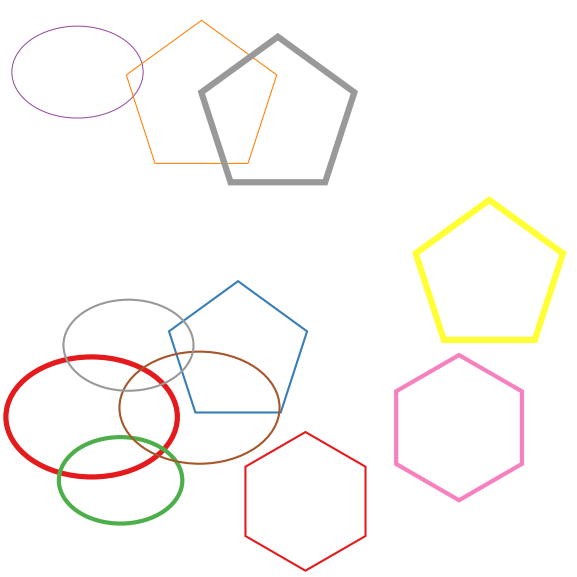[{"shape": "oval", "thickness": 2.5, "radius": 0.74, "center": [0.159, 0.277]}, {"shape": "hexagon", "thickness": 1, "radius": 0.6, "center": [0.529, 0.131]}, {"shape": "pentagon", "thickness": 1, "radius": 0.63, "center": [0.412, 0.387]}, {"shape": "oval", "thickness": 2, "radius": 0.53, "center": [0.209, 0.167]}, {"shape": "oval", "thickness": 0.5, "radius": 0.57, "center": [0.134, 0.874]}, {"shape": "pentagon", "thickness": 0.5, "radius": 0.68, "center": [0.349, 0.827]}, {"shape": "pentagon", "thickness": 3, "radius": 0.67, "center": [0.847, 0.519]}, {"shape": "oval", "thickness": 1, "radius": 0.69, "center": [0.345, 0.293]}, {"shape": "hexagon", "thickness": 2, "radius": 0.63, "center": [0.795, 0.259]}, {"shape": "oval", "thickness": 1, "radius": 0.56, "center": [0.222, 0.401]}, {"shape": "pentagon", "thickness": 3, "radius": 0.7, "center": [0.481, 0.796]}]